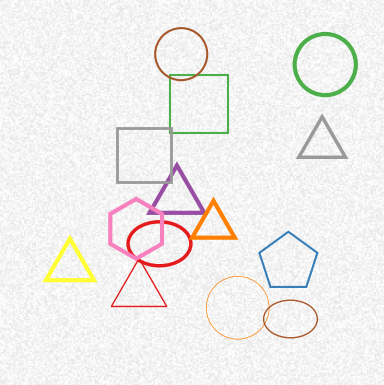[{"shape": "oval", "thickness": 2.5, "radius": 0.41, "center": [0.414, 0.367]}, {"shape": "triangle", "thickness": 1, "radius": 0.42, "center": [0.361, 0.246]}, {"shape": "pentagon", "thickness": 1.5, "radius": 0.4, "center": [0.749, 0.319]}, {"shape": "square", "thickness": 1.5, "radius": 0.38, "center": [0.516, 0.73]}, {"shape": "circle", "thickness": 3, "radius": 0.4, "center": [0.845, 0.832]}, {"shape": "triangle", "thickness": 3, "radius": 0.41, "center": [0.46, 0.488]}, {"shape": "triangle", "thickness": 3, "radius": 0.32, "center": [0.554, 0.415]}, {"shape": "circle", "thickness": 0.5, "radius": 0.41, "center": [0.617, 0.201]}, {"shape": "triangle", "thickness": 3, "radius": 0.36, "center": [0.182, 0.308]}, {"shape": "circle", "thickness": 1.5, "radius": 0.34, "center": [0.471, 0.859]}, {"shape": "oval", "thickness": 1, "radius": 0.35, "center": [0.755, 0.171]}, {"shape": "hexagon", "thickness": 3, "radius": 0.39, "center": [0.354, 0.406]}, {"shape": "square", "thickness": 2, "radius": 0.35, "center": [0.375, 0.597]}, {"shape": "triangle", "thickness": 2.5, "radius": 0.35, "center": [0.837, 0.627]}]